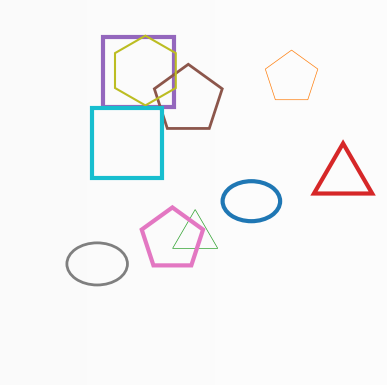[{"shape": "oval", "thickness": 3, "radius": 0.37, "center": [0.649, 0.477]}, {"shape": "pentagon", "thickness": 0.5, "radius": 0.36, "center": [0.752, 0.799]}, {"shape": "triangle", "thickness": 0.5, "radius": 0.34, "center": [0.504, 0.388]}, {"shape": "triangle", "thickness": 3, "radius": 0.43, "center": [0.885, 0.541]}, {"shape": "square", "thickness": 3, "radius": 0.46, "center": [0.357, 0.812]}, {"shape": "pentagon", "thickness": 2, "radius": 0.46, "center": [0.486, 0.741]}, {"shape": "pentagon", "thickness": 3, "radius": 0.42, "center": [0.445, 0.378]}, {"shape": "oval", "thickness": 2, "radius": 0.39, "center": [0.251, 0.314]}, {"shape": "hexagon", "thickness": 1.5, "radius": 0.45, "center": [0.375, 0.817]}, {"shape": "square", "thickness": 3, "radius": 0.45, "center": [0.328, 0.629]}]